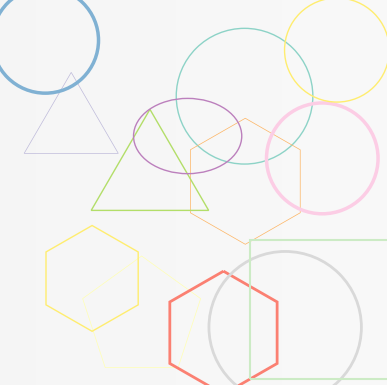[{"shape": "circle", "thickness": 1, "radius": 0.88, "center": [0.631, 0.75]}, {"shape": "pentagon", "thickness": 0.5, "radius": 0.8, "center": [0.366, 0.175]}, {"shape": "triangle", "thickness": 0.5, "radius": 0.7, "center": [0.184, 0.672]}, {"shape": "hexagon", "thickness": 2, "radius": 0.8, "center": [0.577, 0.136]}, {"shape": "circle", "thickness": 2.5, "radius": 0.69, "center": [0.117, 0.895]}, {"shape": "hexagon", "thickness": 0.5, "radius": 0.82, "center": [0.633, 0.529]}, {"shape": "triangle", "thickness": 1, "radius": 0.87, "center": [0.387, 0.541]}, {"shape": "circle", "thickness": 2.5, "radius": 0.72, "center": [0.832, 0.589]}, {"shape": "circle", "thickness": 2, "radius": 0.98, "center": [0.736, 0.15]}, {"shape": "oval", "thickness": 1, "radius": 0.7, "center": [0.484, 0.647]}, {"shape": "square", "thickness": 1.5, "radius": 0.9, "center": [0.826, 0.196]}, {"shape": "circle", "thickness": 1, "radius": 0.68, "center": [0.869, 0.87]}, {"shape": "hexagon", "thickness": 1, "radius": 0.69, "center": [0.238, 0.277]}]